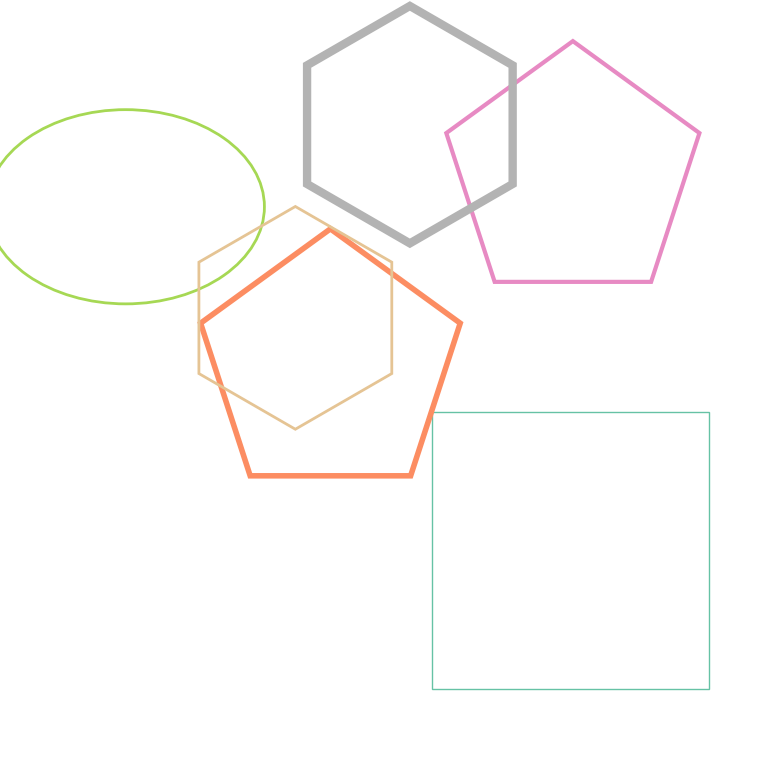[{"shape": "square", "thickness": 0.5, "radius": 0.9, "center": [0.741, 0.285]}, {"shape": "pentagon", "thickness": 2, "radius": 0.89, "center": [0.429, 0.525]}, {"shape": "pentagon", "thickness": 1.5, "radius": 0.86, "center": [0.744, 0.774]}, {"shape": "oval", "thickness": 1, "radius": 0.9, "center": [0.163, 0.731]}, {"shape": "hexagon", "thickness": 1, "radius": 0.72, "center": [0.384, 0.587]}, {"shape": "hexagon", "thickness": 3, "radius": 0.77, "center": [0.532, 0.838]}]